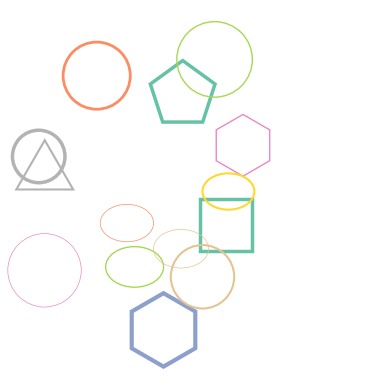[{"shape": "pentagon", "thickness": 2.5, "radius": 0.44, "center": [0.475, 0.754]}, {"shape": "square", "thickness": 2.5, "radius": 0.34, "center": [0.586, 0.416]}, {"shape": "oval", "thickness": 0.5, "radius": 0.35, "center": [0.33, 0.421]}, {"shape": "circle", "thickness": 2, "radius": 0.44, "center": [0.251, 0.803]}, {"shape": "hexagon", "thickness": 3, "radius": 0.48, "center": [0.425, 0.143]}, {"shape": "circle", "thickness": 0.5, "radius": 0.48, "center": [0.116, 0.298]}, {"shape": "hexagon", "thickness": 1, "radius": 0.4, "center": [0.631, 0.623]}, {"shape": "oval", "thickness": 1, "radius": 0.38, "center": [0.35, 0.307]}, {"shape": "circle", "thickness": 1, "radius": 0.49, "center": [0.557, 0.846]}, {"shape": "oval", "thickness": 1.5, "radius": 0.34, "center": [0.593, 0.503]}, {"shape": "circle", "thickness": 1.5, "radius": 0.41, "center": [0.526, 0.281]}, {"shape": "oval", "thickness": 0.5, "radius": 0.36, "center": [0.47, 0.354]}, {"shape": "triangle", "thickness": 1.5, "radius": 0.43, "center": [0.116, 0.551]}, {"shape": "circle", "thickness": 2.5, "radius": 0.34, "center": [0.101, 0.594]}]